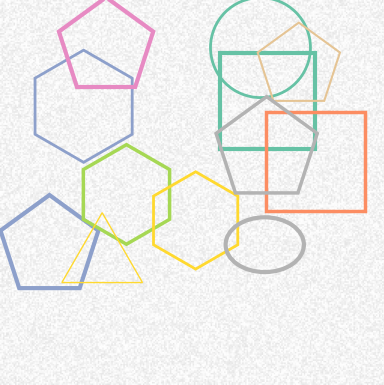[{"shape": "square", "thickness": 3, "radius": 0.62, "center": [0.695, 0.737]}, {"shape": "circle", "thickness": 2, "radius": 0.65, "center": [0.677, 0.876]}, {"shape": "square", "thickness": 2.5, "radius": 0.64, "center": [0.82, 0.58]}, {"shape": "hexagon", "thickness": 2, "radius": 0.73, "center": [0.217, 0.724]}, {"shape": "pentagon", "thickness": 3, "radius": 0.67, "center": [0.128, 0.36]}, {"shape": "pentagon", "thickness": 3, "radius": 0.64, "center": [0.276, 0.878]}, {"shape": "hexagon", "thickness": 2.5, "radius": 0.65, "center": [0.328, 0.495]}, {"shape": "hexagon", "thickness": 2, "radius": 0.63, "center": [0.508, 0.427]}, {"shape": "triangle", "thickness": 1, "radius": 0.6, "center": [0.265, 0.327]}, {"shape": "pentagon", "thickness": 1.5, "radius": 0.56, "center": [0.776, 0.829]}, {"shape": "oval", "thickness": 3, "radius": 0.51, "center": [0.688, 0.364]}, {"shape": "pentagon", "thickness": 2.5, "radius": 0.69, "center": [0.693, 0.611]}]